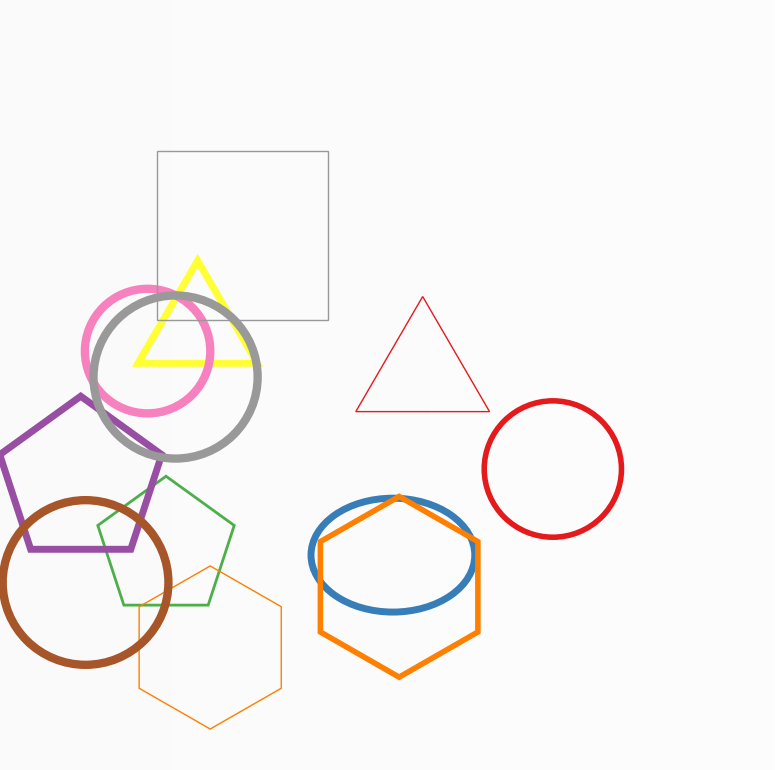[{"shape": "circle", "thickness": 2, "radius": 0.44, "center": [0.713, 0.391]}, {"shape": "triangle", "thickness": 0.5, "radius": 0.5, "center": [0.545, 0.515]}, {"shape": "oval", "thickness": 2.5, "radius": 0.53, "center": [0.507, 0.279]}, {"shape": "pentagon", "thickness": 1, "radius": 0.46, "center": [0.214, 0.289]}, {"shape": "pentagon", "thickness": 2.5, "radius": 0.55, "center": [0.104, 0.376]}, {"shape": "hexagon", "thickness": 2, "radius": 0.59, "center": [0.515, 0.238]}, {"shape": "hexagon", "thickness": 0.5, "radius": 0.53, "center": [0.271, 0.159]}, {"shape": "triangle", "thickness": 2.5, "radius": 0.44, "center": [0.255, 0.573]}, {"shape": "circle", "thickness": 3, "radius": 0.53, "center": [0.11, 0.244]}, {"shape": "circle", "thickness": 3, "radius": 0.4, "center": [0.19, 0.544]}, {"shape": "square", "thickness": 0.5, "radius": 0.55, "center": [0.313, 0.694]}, {"shape": "circle", "thickness": 3, "radius": 0.53, "center": [0.227, 0.51]}]